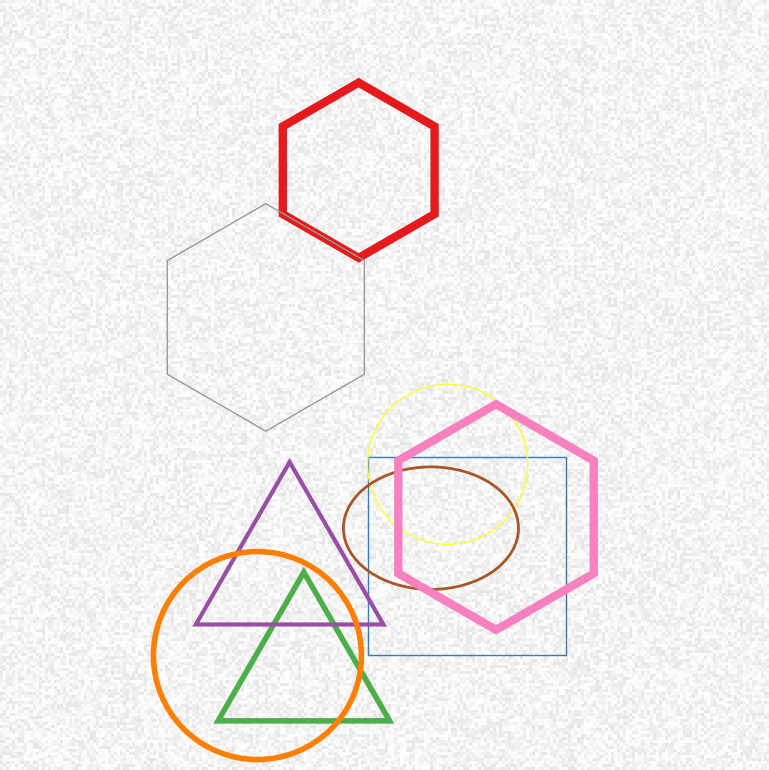[{"shape": "hexagon", "thickness": 3, "radius": 0.57, "center": [0.466, 0.779]}, {"shape": "square", "thickness": 0.5, "radius": 0.64, "center": [0.606, 0.278]}, {"shape": "triangle", "thickness": 2, "radius": 0.64, "center": [0.395, 0.128]}, {"shape": "triangle", "thickness": 1.5, "radius": 0.7, "center": [0.376, 0.259]}, {"shape": "circle", "thickness": 2, "radius": 0.68, "center": [0.334, 0.149]}, {"shape": "circle", "thickness": 0.5, "radius": 0.52, "center": [0.581, 0.397]}, {"shape": "oval", "thickness": 1, "radius": 0.57, "center": [0.56, 0.314]}, {"shape": "hexagon", "thickness": 3, "radius": 0.73, "center": [0.644, 0.329]}, {"shape": "hexagon", "thickness": 0.5, "radius": 0.74, "center": [0.345, 0.588]}]